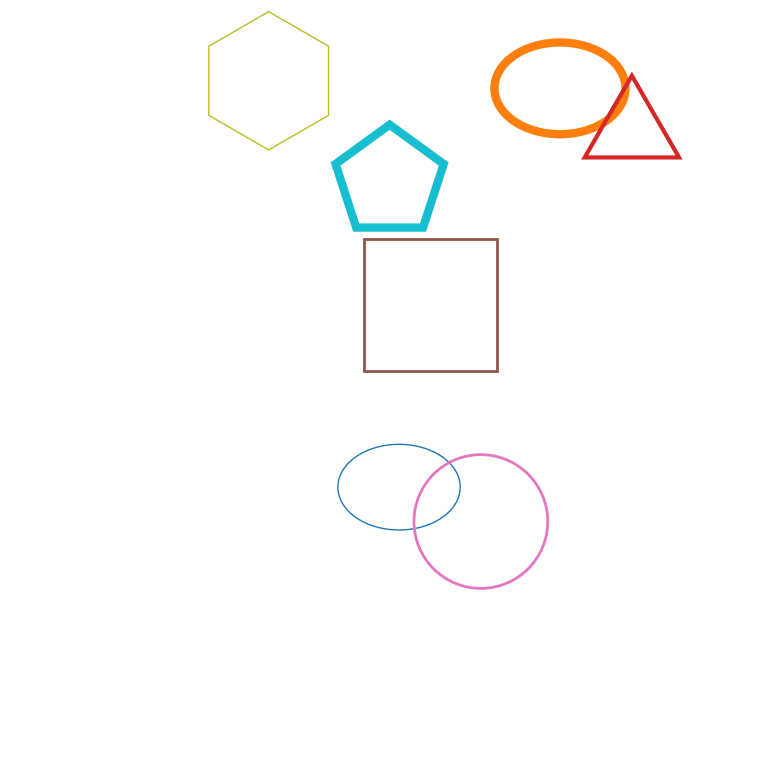[{"shape": "oval", "thickness": 0.5, "radius": 0.4, "center": [0.518, 0.367]}, {"shape": "oval", "thickness": 3, "radius": 0.43, "center": [0.727, 0.885]}, {"shape": "triangle", "thickness": 1.5, "radius": 0.35, "center": [0.821, 0.831]}, {"shape": "square", "thickness": 1, "radius": 0.43, "center": [0.559, 0.604]}, {"shape": "circle", "thickness": 1, "radius": 0.43, "center": [0.624, 0.323]}, {"shape": "hexagon", "thickness": 0.5, "radius": 0.45, "center": [0.349, 0.895]}, {"shape": "pentagon", "thickness": 3, "radius": 0.37, "center": [0.506, 0.764]}]